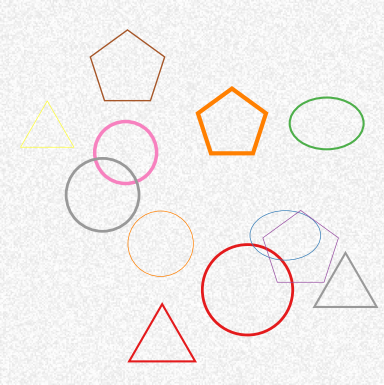[{"shape": "triangle", "thickness": 1.5, "radius": 0.5, "center": [0.421, 0.111]}, {"shape": "circle", "thickness": 2, "radius": 0.59, "center": [0.643, 0.247]}, {"shape": "oval", "thickness": 0.5, "radius": 0.46, "center": [0.741, 0.389]}, {"shape": "oval", "thickness": 1.5, "radius": 0.48, "center": [0.848, 0.679]}, {"shape": "pentagon", "thickness": 0.5, "radius": 0.52, "center": [0.781, 0.35]}, {"shape": "pentagon", "thickness": 3, "radius": 0.46, "center": [0.602, 0.677]}, {"shape": "circle", "thickness": 0.5, "radius": 0.42, "center": [0.417, 0.367]}, {"shape": "triangle", "thickness": 0.5, "radius": 0.4, "center": [0.123, 0.658]}, {"shape": "pentagon", "thickness": 1, "radius": 0.51, "center": [0.331, 0.821]}, {"shape": "circle", "thickness": 2.5, "radius": 0.4, "center": [0.326, 0.604]}, {"shape": "circle", "thickness": 2, "radius": 0.47, "center": [0.266, 0.494]}, {"shape": "triangle", "thickness": 1.5, "radius": 0.47, "center": [0.897, 0.249]}]